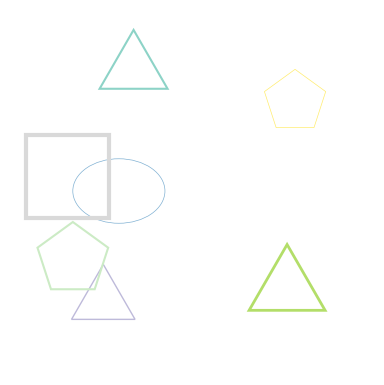[{"shape": "triangle", "thickness": 1.5, "radius": 0.51, "center": [0.347, 0.82]}, {"shape": "triangle", "thickness": 1, "radius": 0.48, "center": [0.268, 0.218]}, {"shape": "oval", "thickness": 0.5, "radius": 0.6, "center": [0.309, 0.504]}, {"shape": "triangle", "thickness": 2, "radius": 0.57, "center": [0.746, 0.251]}, {"shape": "square", "thickness": 3, "radius": 0.54, "center": [0.174, 0.541]}, {"shape": "pentagon", "thickness": 1.5, "radius": 0.48, "center": [0.189, 0.327]}, {"shape": "pentagon", "thickness": 0.5, "radius": 0.42, "center": [0.766, 0.736]}]